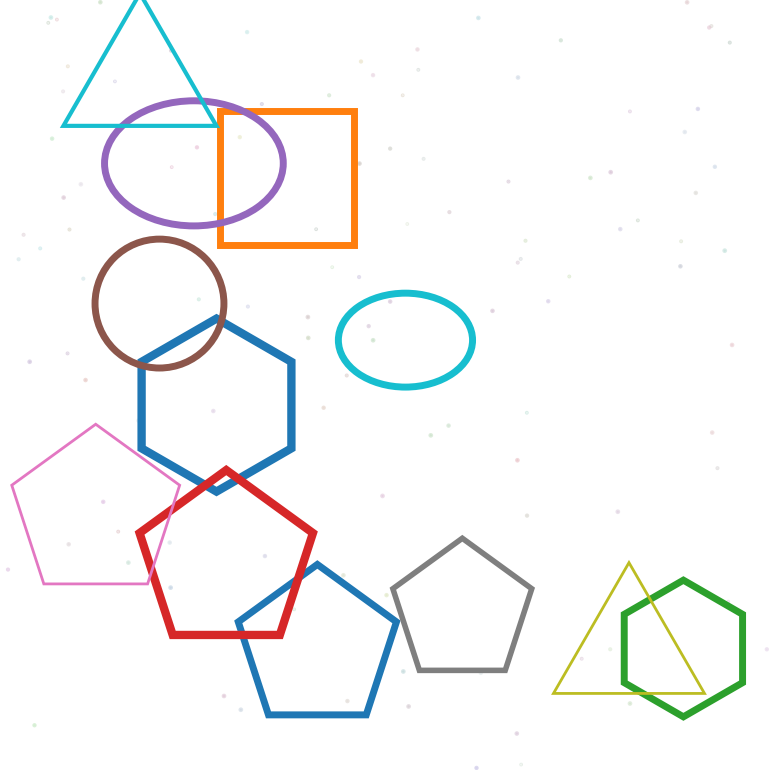[{"shape": "pentagon", "thickness": 2.5, "radius": 0.54, "center": [0.412, 0.159]}, {"shape": "hexagon", "thickness": 3, "radius": 0.56, "center": [0.281, 0.474]}, {"shape": "square", "thickness": 2.5, "radius": 0.44, "center": [0.372, 0.769]}, {"shape": "hexagon", "thickness": 2.5, "radius": 0.44, "center": [0.888, 0.158]}, {"shape": "pentagon", "thickness": 3, "radius": 0.59, "center": [0.294, 0.271]}, {"shape": "oval", "thickness": 2.5, "radius": 0.58, "center": [0.252, 0.788]}, {"shape": "circle", "thickness": 2.5, "radius": 0.42, "center": [0.207, 0.606]}, {"shape": "pentagon", "thickness": 1, "radius": 0.57, "center": [0.124, 0.334]}, {"shape": "pentagon", "thickness": 2, "radius": 0.47, "center": [0.6, 0.206]}, {"shape": "triangle", "thickness": 1, "radius": 0.57, "center": [0.817, 0.156]}, {"shape": "oval", "thickness": 2.5, "radius": 0.44, "center": [0.527, 0.558]}, {"shape": "triangle", "thickness": 1.5, "radius": 0.57, "center": [0.182, 0.894]}]